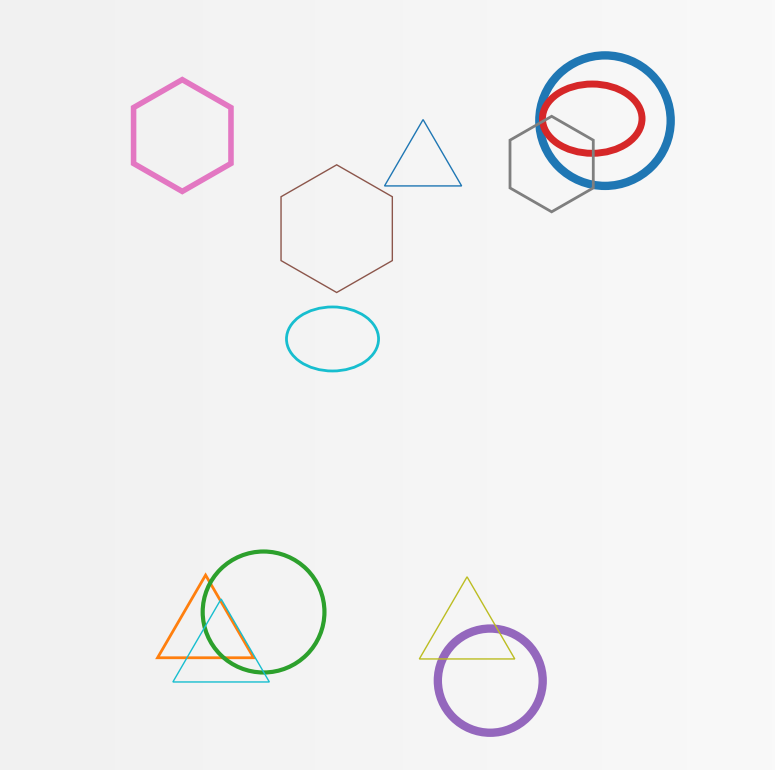[{"shape": "circle", "thickness": 3, "radius": 0.42, "center": [0.781, 0.843]}, {"shape": "triangle", "thickness": 0.5, "radius": 0.29, "center": [0.546, 0.787]}, {"shape": "triangle", "thickness": 1, "radius": 0.36, "center": [0.265, 0.182]}, {"shape": "circle", "thickness": 1.5, "radius": 0.39, "center": [0.34, 0.205]}, {"shape": "oval", "thickness": 2.5, "radius": 0.32, "center": [0.764, 0.846]}, {"shape": "circle", "thickness": 3, "radius": 0.34, "center": [0.633, 0.116]}, {"shape": "hexagon", "thickness": 0.5, "radius": 0.41, "center": [0.434, 0.703]}, {"shape": "hexagon", "thickness": 2, "radius": 0.36, "center": [0.235, 0.824]}, {"shape": "hexagon", "thickness": 1, "radius": 0.31, "center": [0.712, 0.787]}, {"shape": "triangle", "thickness": 0.5, "radius": 0.36, "center": [0.603, 0.18]}, {"shape": "oval", "thickness": 1, "radius": 0.3, "center": [0.429, 0.56]}, {"shape": "triangle", "thickness": 0.5, "radius": 0.36, "center": [0.285, 0.15]}]